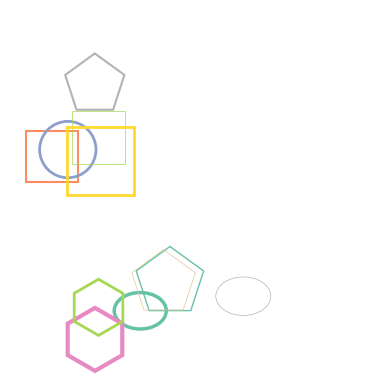[{"shape": "oval", "thickness": 2.5, "radius": 0.34, "center": [0.364, 0.193]}, {"shape": "pentagon", "thickness": 1, "radius": 0.46, "center": [0.441, 0.268]}, {"shape": "square", "thickness": 1.5, "radius": 0.33, "center": [0.135, 0.594]}, {"shape": "circle", "thickness": 2, "radius": 0.37, "center": [0.176, 0.612]}, {"shape": "hexagon", "thickness": 3, "radius": 0.41, "center": [0.247, 0.118]}, {"shape": "hexagon", "thickness": 2, "radius": 0.36, "center": [0.256, 0.202]}, {"shape": "square", "thickness": 0.5, "radius": 0.34, "center": [0.256, 0.642]}, {"shape": "square", "thickness": 2, "radius": 0.44, "center": [0.26, 0.582]}, {"shape": "pentagon", "thickness": 0.5, "radius": 0.43, "center": [0.425, 0.265]}, {"shape": "oval", "thickness": 0.5, "radius": 0.36, "center": [0.632, 0.231]}, {"shape": "pentagon", "thickness": 1.5, "radius": 0.4, "center": [0.246, 0.78]}]